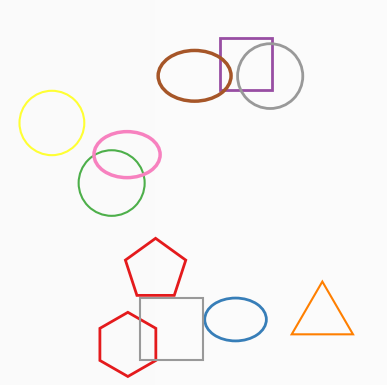[{"shape": "pentagon", "thickness": 2, "radius": 0.41, "center": [0.402, 0.299]}, {"shape": "hexagon", "thickness": 2, "radius": 0.42, "center": [0.33, 0.105]}, {"shape": "oval", "thickness": 2, "radius": 0.4, "center": [0.608, 0.17]}, {"shape": "circle", "thickness": 1.5, "radius": 0.43, "center": [0.288, 0.525]}, {"shape": "square", "thickness": 2, "radius": 0.34, "center": [0.635, 0.833]}, {"shape": "triangle", "thickness": 1.5, "radius": 0.46, "center": [0.832, 0.177]}, {"shape": "circle", "thickness": 1.5, "radius": 0.42, "center": [0.134, 0.681]}, {"shape": "oval", "thickness": 2.5, "radius": 0.47, "center": [0.502, 0.803]}, {"shape": "oval", "thickness": 2.5, "radius": 0.43, "center": [0.328, 0.598]}, {"shape": "circle", "thickness": 2, "radius": 0.42, "center": [0.697, 0.802]}, {"shape": "square", "thickness": 1.5, "radius": 0.41, "center": [0.443, 0.145]}]